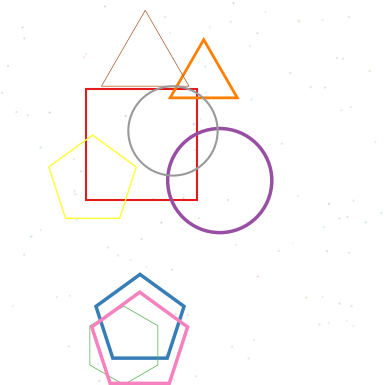[{"shape": "square", "thickness": 1.5, "radius": 0.72, "center": [0.368, 0.624]}, {"shape": "pentagon", "thickness": 2.5, "radius": 0.6, "center": [0.364, 0.167]}, {"shape": "hexagon", "thickness": 0.5, "radius": 0.51, "center": [0.322, 0.103]}, {"shape": "circle", "thickness": 2.5, "radius": 0.68, "center": [0.571, 0.531]}, {"shape": "triangle", "thickness": 2, "radius": 0.5, "center": [0.529, 0.796]}, {"shape": "pentagon", "thickness": 1, "radius": 0.6, "center": [0.24, 0.53]}, {"shape": "triangle", "thickness": 0.5, "radius": 0.66, "center": [0.377, 0.842]}, {"shape": "pentagon", "thickness": 2.5, "radius": 0.65, "center": [0.363, 0.11]}, {"shape": "circle", "thickness": 1.5, "radius": 0.58, "center": [0.449, 0.66]}]